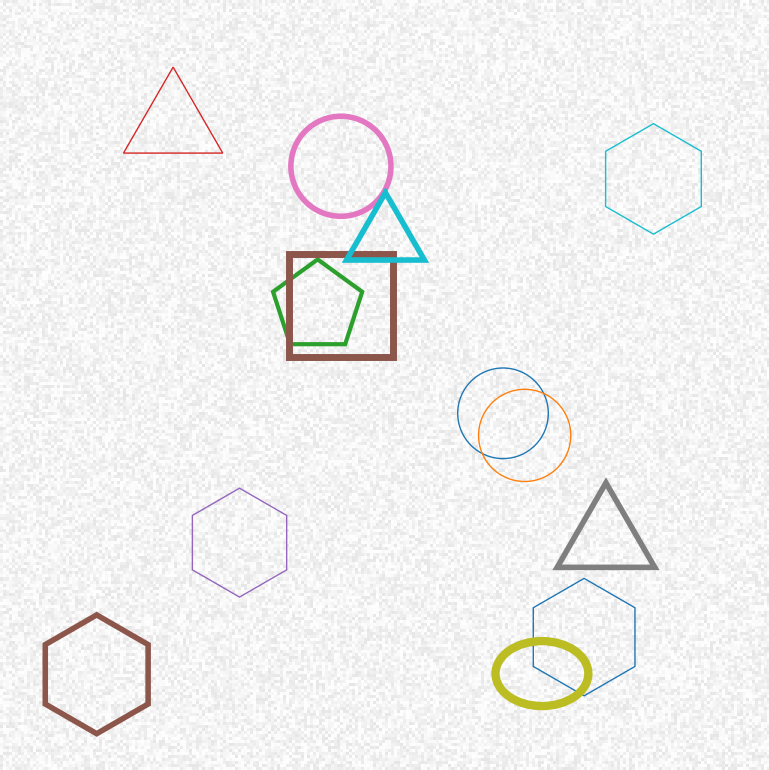[{"shape": "circle", "thickness": 0.5, "radius": 0.29, "center": [0.653, 0.463]}, {"shape": "hexagon", "thickness": 0.5, "radius": 0.38, "center": [0.759, 0.173]}, {"shape": "circle", "thickness": 0.5, "radius": 0.3, "center": [0.681, 0.435]}, {"shape": "pentagon", "thickness": 1.5, "radius": 0.3, "center": [0.413, 0.602]}, {"shape": "triangle", "thickness": 0.5, "radius": 0.37, "center": [0.225, 0.838]}, {"shape": "hexagon", "thickness": 0.5, "radius": 0.35, "center": [0.311, 0.295]}, {"shape": "square", "thickness": 2.5, "radius": 0.34, "center": [0.443, 0.603]}, {"shape": "hexagon", "thickness": 2, "radius": 0.39, "center": [0.126, 0.124]}, {"shape": "circle", "thickness": 2, "radius": 0.32, "center": [0.443, 0.784]}, {"shape": "triangle", "thickness": 2, "radius": 0.37, "center": [0.787, 0.3]}, {"shape": "oval", "thickness": 3, "radius": 0.3, "center": [0.704, 0.125]}, {"shape": "hexagon", "thickness": 0.5, "radius": 0.36, "center": [0.849, 0.768]}, {"shape": "triangle", "thickness": 2, "radius": 0.29, "center": [0.501, 0.691]}]